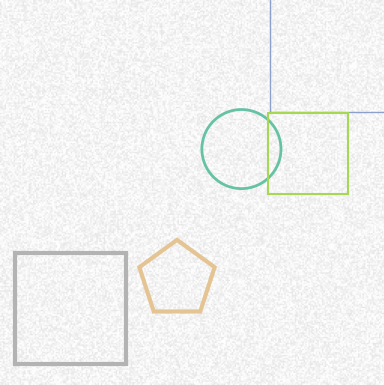[{"shape": "circle", "thickness": 2, "radius": 0.51, "center": [0.627, 0.613]}, {"shape": "square", "thickness": 1, "radius": 0.75, "center": [0.85, 0.859]}, {"shape": "square", "thickness": 1.5, "radius": 0.52, "center": [0.8, 0.601]}, {"shape": "pentagon", "thickness": 3, "radius": 0.51, "center": [0.46, 0.274]}, {"shape": "square", "thickness": 3, "radius": 0.72, "center": [0.184, 0.198]}]